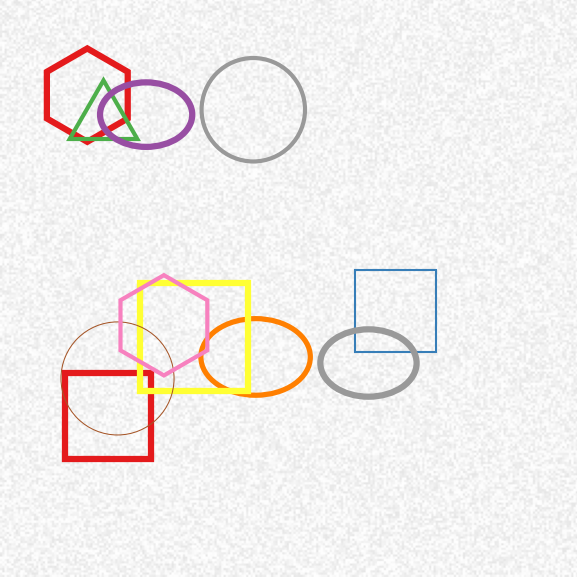[{"shape": "hexagon", "thickness": 3, "radius": 0.4, "center": [0.151, 0.834]}, {"shape": "square", "thickness": 3, "radius": 0.37, "center": [0.187, 0.278]}, {"shape": "square", "thickness": 1, "radius": 0.35, "center": [0.685, 0.461]}, {"shape": "triangle", "thickness": 2, "radius": 0.34, "center": [0.179, 0.792]}, {"shape": "oval", "thickness": 3, "radius": 0.4, "center": [0.253, 0.801]}, {"shape": "oval", "thickness": 2.5, "radius": 0.47, "center": [0.443, 0.381]}, {"shape": "square", "thickness": 3, "radius": 0.47, "center": [0.336, 0.416]}, {"shape": "circle", "thickness": 0.5, "radius": 0.49, "center": [0.204, 0.344]}, {"shape": "hexagon", "thickness": 2, "radius": 0.43, "center": [0.284, 0.436]}, {"shape": "oval", "thickness": 3, "radius": 0.42, "center": [0.638, 0.371]}, {"shape": "circle", "thickness": 2, "radius": 0.45, "center": [0.439, 0.809]}]